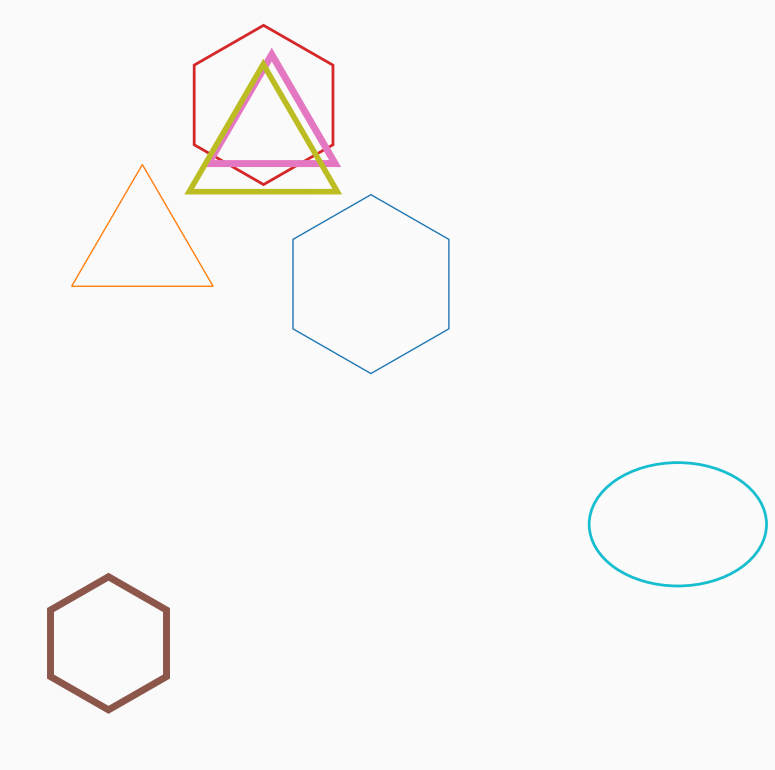[{"shape": "hexagon", "thickness": 0.5, "radius": 0.58, "center": [0.479, 0.631]}, {"shape": "triangle", "thickness": 0.5, "radius": 0.53, "center": [0.184, 0.681]}, {"shape": "hexagon", "thickness": 1, "radius": 0.52, "center": [0.34, 0.864]}, {"shape": "hexagon", "thickness": 2.5, "radius": 0.43, "center": [0.14, 0.165]}, {"shape": "triangle", "thickness": 2.5, "radius": 0.47, "center": [0.351, 0.835]}, {"shape": "triangle", "thickness": 2, "radius": 0.55, "center": [0.34, 0.806]}, {"shape": "oval", "thickness": 1, "radius": 0.57, "center": [0.875, 0.319]}]